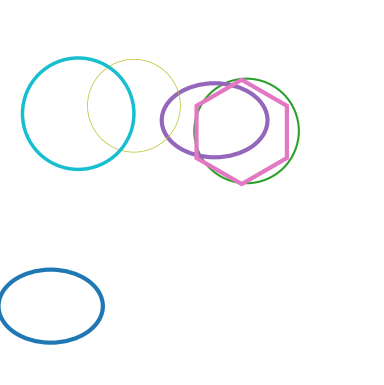[{"shape": "oval", "thickness": 3, "radius": 0.68, "center": [0.132, 0.205]}, {"shape": "circle", "thickness": 1.5, "radius": 0.68, "center": [0.64, 0.66]}, {"shape": "oval", "thickness": 3, "radius": 0.69, "center": [0.557, 0.688]}, {"shape": "hexagon", "thickness": 3, "radius": 0.68, "center": [0.628, 0.657]}, {"shape": "circle", "thickness": 0.5, "radius": 0.6, "center": [0.348, 0.725]}, {"shape": "circle", "thickness": 2.5, "radius": 0.72, "center": [0.203, 0.705]}]